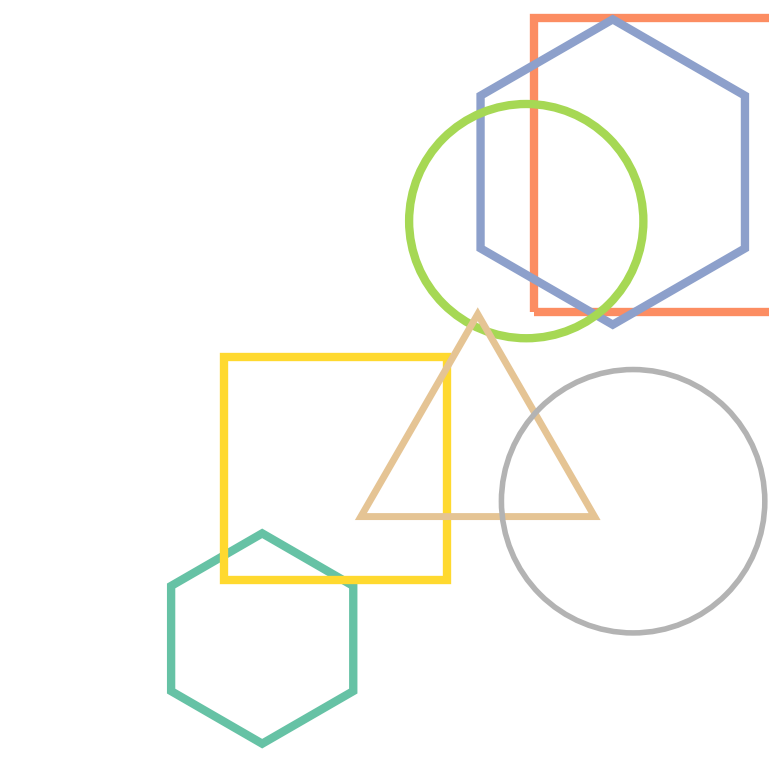[{"shape": "hexagon", "thickness": 3, "radius": 0.68, "center": [0.341, 0.171]}, {"shape": "square", "thickness": 3, "radius": 0.95, "center": [0.884, 0.786]}, {"shape": "hexagon", "thickness": 3, "radius": 0.99, "center": [0.796, 0.777]}, {"shape": "circle", "thickness": 3, "radius": 0.76, "center": [0.683, 0.713]}, {"shape": "square", "thickness": 3, "radius": 0.72, "center": [0.435, 0.391]}, {"shape": "triangle", "thickness": 2.5, "radius": 0.88, "center": [0.62, 0.417]}, {"shape": "circle", "thickness": 2, "radius": 0.86, "center": [0.822, 0.349]}]